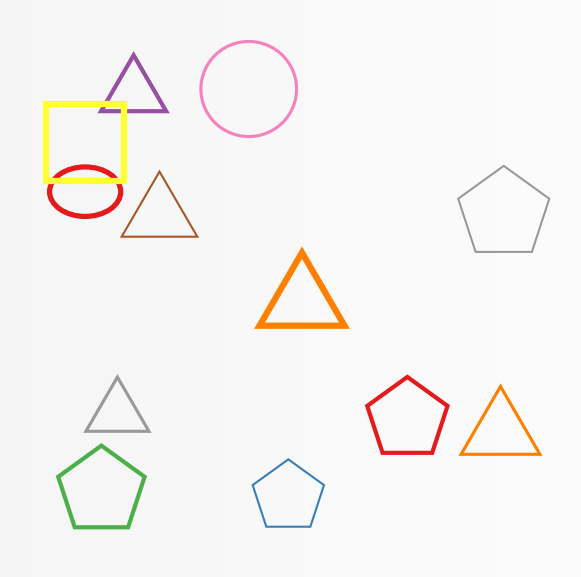[{"shape": "oval", "thickness": 2.5, "radius": 0.31, "center": [0.146, 0.667]}, {"shape": "pentagon", "thickness": 2, "radius": 0.36, "center": [0.701, 0.274]}, {"shape": "pentagon", "thickness": 1, "radius": 0.32, "center": [0.496, 0.139]}, {"shape": "pentagon", "thickness": 2, "radius": 0.39, "center": [0.174, 0.149]}, {"shape": "triangle", "thickness": 2, "radius": 0.32, "center": [0.23, 0.839]}, {"shape": "triangle", "thickness": 1.5, "radius": 0.39, "center": [0.861, 0.252]}, {"shape": "triangle", "thickness": 3, "radius": 0.42, "center": [0.52, 0.477]}, {"shape": "square", "thickness": 3, "radius": 0.33, "center": [0.147, 0.753]}, {"shape": "triangle", "thickness": 1, "radius": 0.38, "center": [0.274, 0.627]}, {"shape": "circle", "thickness": 1.5, "radius": 0.41, "center": [0.428, 0.845]}, {"shape": "pentagon", "thickness": 1, "radius": 0.41, "center": [0.867, 0.63]}, {"shape": "triangle", "thickness": 1.5, "radius": 0.31, "center": [0.202, 0.284]}]